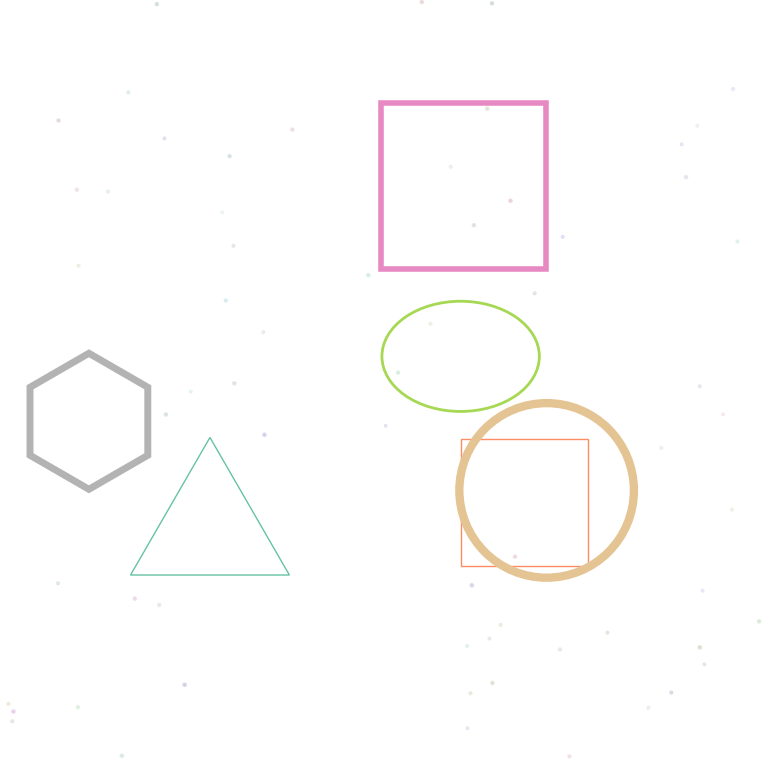[{"shape": "triangle", "thickness": 0.5, "radius": 0.6, "center": [0.273, 0.313]}, {"shape": "square", "thickness": 0.5, "radius": 0.41, "center": [0.681, 0.347]}, {"shape": "square", "thickness": 2, "radius": 0.54, "center": [0.602, 0.758]}, {"shape": "oval", "thickness": 1, "radius": 0.51, "center": [0.598, 0.537]}, {"shape": "circle", "thickness": 3, "radius": 0.57, "center": [0.71, 0.363]}, {"shape": "hexagon", "thickness": 2.5, "radius": 0.44, "center": [0.115, 0.453]}]